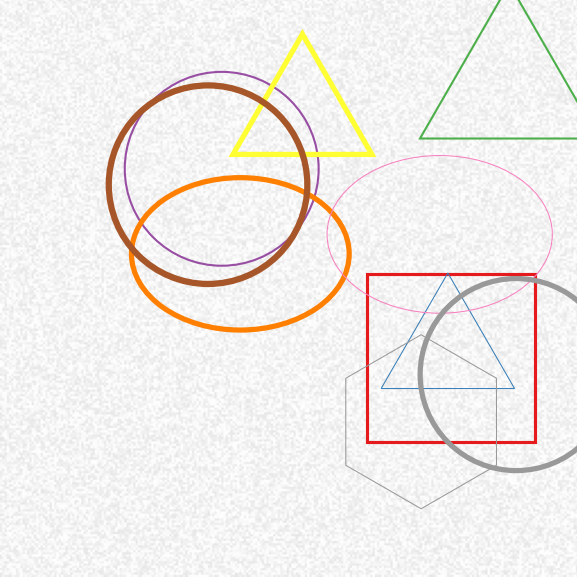[{"shape": "square", "thickness": 1.5, "radius": 0.73, "center": [0.781, 0.379]}, {"shape": "triangle", "thickness": 0.5, "radius": 0.67, "center": [0.775, 0.393]}, {"shape": "triangle", "thickness": 1, "radius": 0.89, "center": [0.882, 0.849]}, {"shape": "circle", "thickness": 1, "radius": 0.84, "center": [0.384, 0.707]}, {"shape": "oval", "thickness": 2.5, "radius": 0.94, "center": [0.416, 0.56]}, {"shape": "triangle", "thickness": 2.5, "radius": 0.69, "center": [0.524, 0.801]}, {"shape": "circle", "thickness": 3, "radius": 0.86, "center": [0.36, 0.679]}, {"shape": "oval", "thickness": 0.5, "radius": 0.98, "center": [0.761, 0.593]}, {"shape": "hexagon", "thickness": 0.5, "radius": 0.75, "center": [0.729, 0.269]}, {"shape": "circle", "thickness": 2.5, "radius": 0.83, "center": [0.894, 0.35]}]